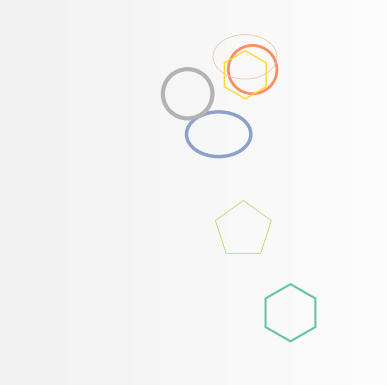[{"shape": "hexagon", "thickness": 1.5, "radius": 0.37, "center": [0.75, 0.188]}, {"shape": "circle", "thickness": 2, "radius": 0.31, "center": [0.652, 0.819]}, {"shape": "oval", "thickness": 2.5, "radius": 0.42, "center": [0.564, 0.651]}, {"shape": "pentagon", "thickness": 0.5, "radius": 0.38, "center": [0.628, 0.403]}, {"shape": "hexagon", "thickness": 1, "radius": 0.31, "center": [0.633, 0.806]}, {"shape": "oval", "thickness": 0.5, "radius": 0.41, "center": [0.632, 0.852]}, {"shape": "circle", "thickness": 3, "radius": 0.32, "center": [0.484, 0.756]}]